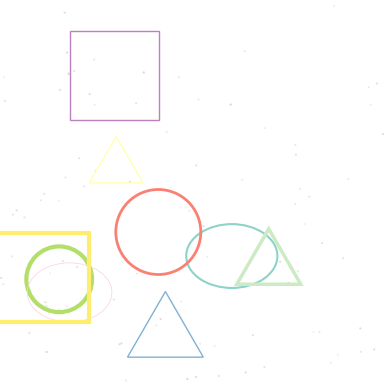[{"shape": "oval", "thickness": 1.5, "radius": 0.59, "center": [0.602, 0.335]}, {"shape": "triangle", "thickness": 1, "radius": 0.4, "center": [0.302, 0.565]}, {"shape": "circle", "thickness": 2, "radius": 0.55, "center": [0.411, 0.397]}, {"shape": "triangle", "thickness": 1, "radius": 0.57, "center": [0.43, 0.129]}, {"shape": "circle", "thickness": 3, "radius": 0.43, "center": [0.154, 0.275]}, {"shape": "oval", "thickness": 0.5, "radius": 0.55, "center": [0.181, 0.24]}, {"shape": "square", "thickness": 1, "radius": 0.58, "center": [0.298, 0.804]}, {"shape": "triangle", "thickness": 2.5, "radius": 0.48, "center": [0.698, 0.31]}, {"shape": "square", "thickness": 3, "radius": 0.58, "center": [0.114, 0.279]}]